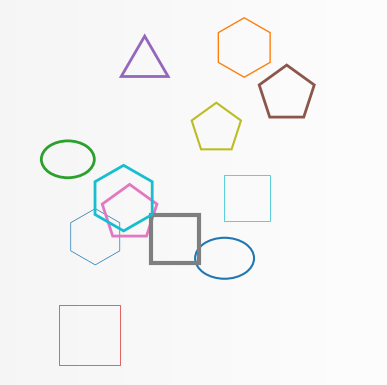[{"shape": "hexagon", "thickness": 0.5, "radius": 0.37, "center": [0.246, 0.385]}, {"shape": "oval", "thickness": 1.5, "radius": 0.38, "center": [0.58, 0.329]}, {"shape": "hexagon", "thickness": 1, "radius": 0.39, "center": [0.63, 0.877]}, {"shape": "oval", "thickness": 2, "radius": 0.34, "center": [0.175, 0.586]}, {"shape": "square", "thickness": 0.5, "radius": 0.39, "center": [0.23, 0.129]}, {"shape": "triangle", "thickness": 2, "radius": 0.35, "center": [0.373, 0.836]}, {"shape": "pentagon", "thickness": 2, "radius": 0.37, "center": [0.74, 0.756]}, {"shape": "pentagon", "thickness": 2, "radius": 0.37, "center": [0.334, 0.447]}, {"shape": "square", "thickness": 3, "radius": 0.31, "center": [0.45, 0.38]}, {"shape": "pentagon", "thickness": 1.5, "radius": 0.33, "center": [0.558, 0.666]}, {"shape": "square", "thickness": 0.5, "radius": 0.3, "center": [0.637, 0.485]}, {"shape": "hexagon", "thickness": 2, "radius": 0.43, "center": [0.319, 0.485]}]